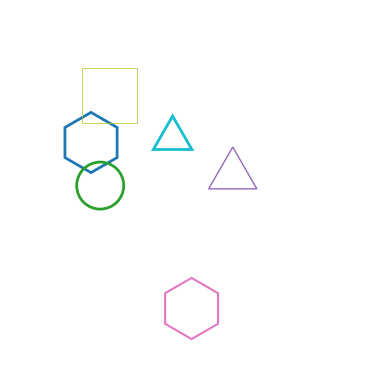[{"shape": "hexagon", "thickness": 2, "radius": 0.39, "center": [0.236, 0.63]}, {"shape": "circle", "thickness": 2, "radius": 0.31, "center": [0.26, 0.518]}, {"shape": "triangle", "thickness": 1, "radius": 0.36, "center": [0.605, 0.546]}, {"shape": "hexagon", "thickness": 1.5, "radius": 0.4, "center": [0.498, 0.199]}, {"shape": "square", "thickness": 0.5, "radius": 0.36, "center": [0.285, 0.751]}, {"shape": "triangle", "thickness": 2, "radius": 0.29, "center": [0.448, 0.641]}]